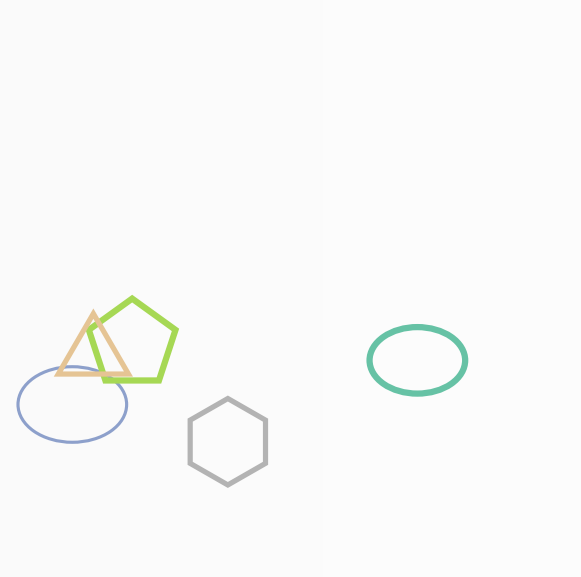[{"shape": "oval", "thickness": 3, "radius": 0.41, "center": [0.718, 0.375]}, {"shape": "oval", "thickness": 1.5, "radius": 0.47, "center": [0.124, 0.299]}, {"shape": "pentagon", "thickness": 3, "radius": 0.39, "center": [0.227, 0.404]}, {"shape": "triangle", "thickness": 2.5, "radius": 0.35, "center": [0.161, 0.386]}, {"shape": "hexagon", "thickness": 2.5, "radius": 0.37, "center": [0.392, 0.234]}]